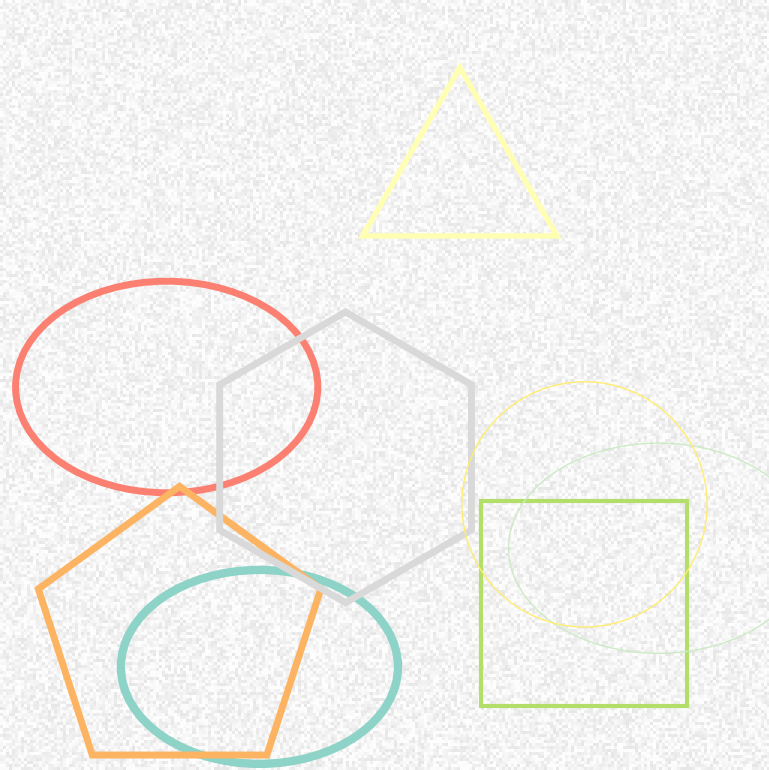[{"shape": "oval", "thickness": 3, "radius": 0.9, "center": [0.337, 0.134]}, {"shape": "triangle", "thickness": 2, "radius": 0.73, "center": [0.597, 0.766]}, {"shape": "oval", "thickness": 2.5, "radius": 0.98, "center": [0.216, 0.497]}, {"shape": "pentagon", "thickness": 2.5, "radius": 0.96, "center": [0.233, 0.175]}, {"shape": "square", "thickness": 1.5, "radius": 0.67, "center": [0.758, 0.216]}, {"shape": "hexagon", "thickness": 2.5, "radius": 0.94, "center": [0.449, 0.406]}, {"shape": "oval", "thickness": 0.5, "radius": 0.97, "center": [0.855, 0.288]}, {"shape": "circle", "thickness": 0.5, "radius": 0.8, "center": [0.759, 0.345]}]